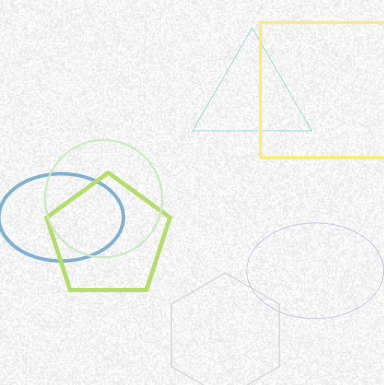[{"shape": "triangle", "thickness": 0.5, "radius": 0.89, "center": [0.655, 0.749]}, {"shape": "oval", "thickness": 0.5, "radius": 0.89, "center": [0.819, 0.297]}, {"shape": "oval", "thickness": 2.5, "radius": 0.81, "center": [0.159, 0.435]}, {"shape": "pentagon", "thickness": 3, "radius": 0.84, "center": [0.281, 0.383]}, {"shape": "hexagon", "thickness": 1, "radius": 0.81, "center": [0.585, 0.129]}, {"shape": "circle", "thickness": 1.5, "radius": 0.76, "center": [0.269, 0.484]}, {"shape": "square", "thickness": 2, "radius": 0.88, "center": [0.85, 0.767]}]